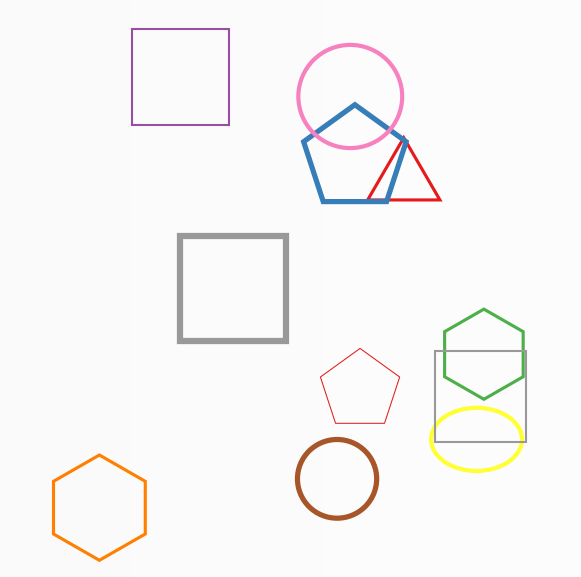[{"shape": "triangle", "thickness": 1.5, "radius": 0.36, "center": [0.695, 0.689]}, {"shape": "pentagon", "thickness": 0.5, "radius": 0.36, "center": [0.619, 0.324]}, {"shape": "pentagon", "thickness": 2.5, "radius": 0.46, "center": [0.611, 0.725]}, {"shape": "hexagon", "thickness": 1.5, "radius": 0.39, "center": [0.833, 0.386]}, {"shape": "square", "thickness": 1, "radius": 0.42, "center": [0.31, 0.866]}, {"shape": "hexagon", "thickness": 1.5, "radius": 0.46, "center": [0.171, 0.12]}, {"shape": "oval", "thickness": 2, "radius": 0.39, "center": [0.82, 0.238]}, {"shape": "circle", "thickness": 2.5, "radius": 0.34, "center": [0.58, 0.17]}, {"shape": "circle", "thickness": 2, "radius": 0.45, "center": [0.603, 0.832]}, {"shape": "square", "thickness": 3, "radius": 0.46, "center": [0.401, 0.5]}, {"shape": "square", "thickness": 1, "radius": 0.39, "center": [0.826, 0.313]}]